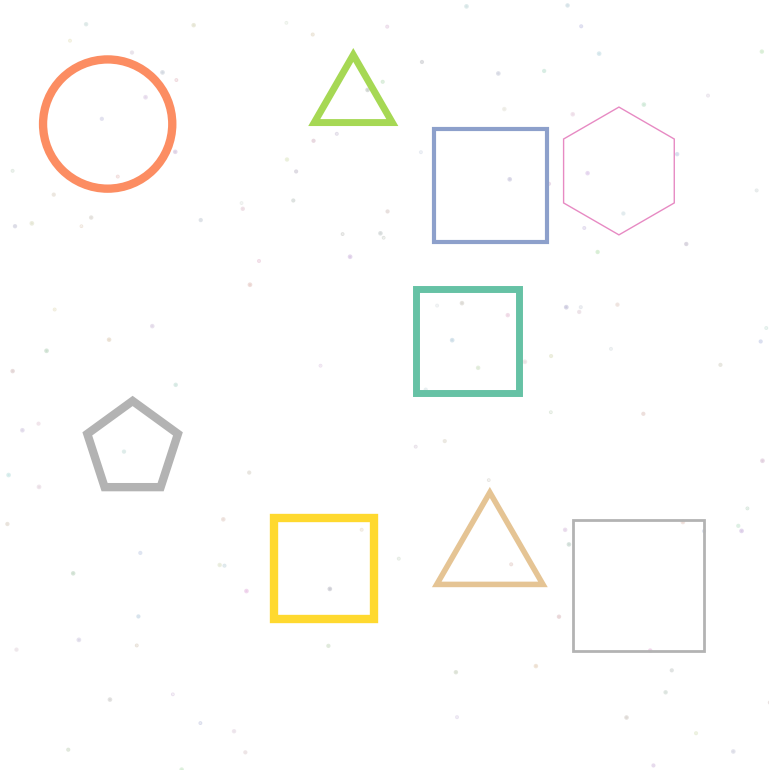[{"shape": "square", "thickness": 2.5, "radius": 0.33, "center": [0.607, 0.557]}, {"shape": "circle", "thickness": 3, "radius": 0.42, "center": [0.14, 0.839]}, {"shape": "square", "thickness": 1.5, "radius": 0.37, "center": [0.637, 0.759]}, {"shape": "hexagon", "thickness": 0.5, "radius": 0.41, "center": [0.804, 0.778]}, {"shape": "triangle", "thickness": 2.5, "radius": 0.29, "center": [0.459, 0.87]}, {"shape": "square", "thickness": 3, "radius": 0.33, "center": [0.421, 0.262]}, {"shape": "triangle", "thickness": 2, "radius": 0.4, "center": [0.636, 0.281]}, {"shape": "square", "thickness": 1, "radius": 0.43, "center": [0.829, 0.239]}, {"shape": "pentagon", "thickness": 3, "radius": 0.31, "center": [0.172, 0.417]}]